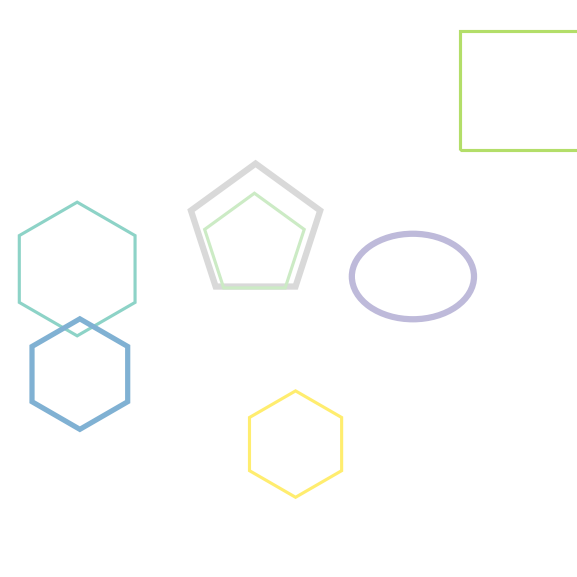[{"shape": "hexagon", "thickness": 1.5, "radius": 0.58, "center": [0.134, 0.533]}, {"shape": "oval", "thickness": 3, "radius": 0.53, "center": [0.715, 0.52]}, {"shape": "hexagon", "thickness": 2.5, "radius": 0.48, "center": [0.138, 0.351]}, {"shape": "square", "thickness": 1.5, "radius": 0.52, "center": [0.899, 0.843]}, {"shape": "pentagon", "thickness": 3, "radius": 0.59, "center": [0.443, 0.598]}, {"shape": "pentagon", "thickness": 1.5, "radius": 0.45, "center": [0.441, 0.574]}, {"shape": "hexagon", "thickness": 1.5, "radius": 0.46, "center": [0.512, 0.23]}]